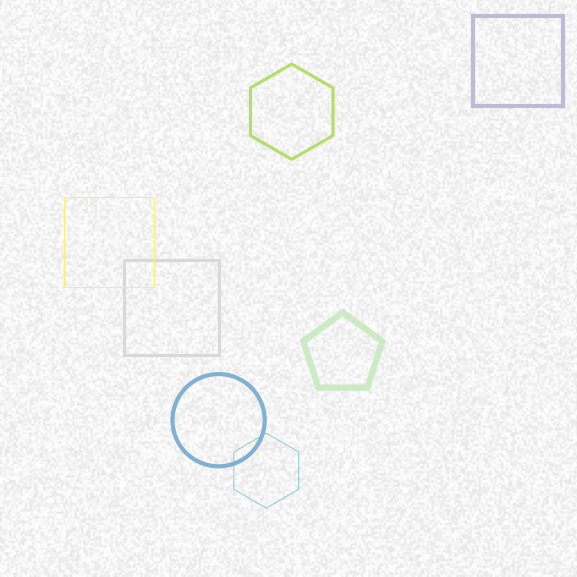[{"shape": "hexagon", "thickness": 0.5, "radius": 0.32, "center": [0.461, 0.184]}, {"shape": "square", "thickness": 2, "radius": 0.39, "center": [0.897, 0.893]}, {"shape": "circle", "thickness": 2, "radius": 0.4, "center": [0.379, 0.272]}, {"shape": "hexagon", "thickness": 1.5, "radius": 0.41, "center": [0.505, 0.806]}, {"shape": "square", "thickness": 1.5, "radius": 0.41, "center": [0.297, 0.467]}, {"shape": "pentagon", "thickness": 3, "radius": 0.36, "center": [0.594, 0.386]}, {"shape": "square", "thickness": 0.5, "radius": 0.39, "center": [0.189, 0.58]}]